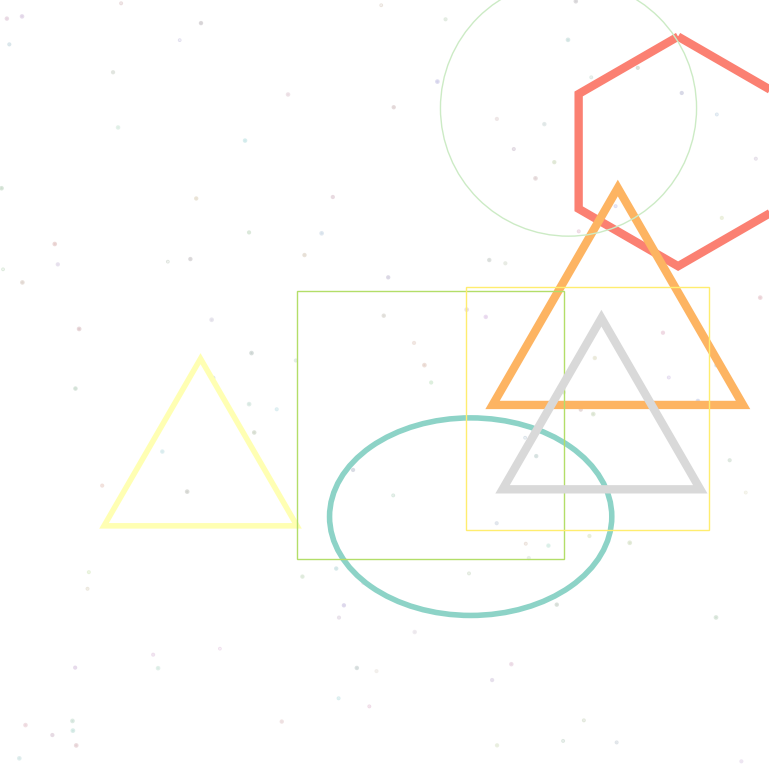[{"shape": "oval", "thickness": 2, "radius": 0.92, "center": [0.611, 0.329]}, {"shape": "triangle", "thickness": 2, "radius": 0.72, "center": [0.26, 0.389]}, {"shape": "hexagon", "thickness": 3, "radius": 0.75, "center": [0.881, 0.803]}, {"shape": "triangle", "thickness": 3, "radius": 0.94, "center": [0.802, 0.568]}, {"shape": "square", "thickness": 0.5, "radius": 0.87, "center": [0.559, 0.448]}, {"shape": "triangle", "thickness": 3, "radius": 0.74, "center": [0.781, 0.439]}, {"shape": "circle", "thickness": 0.5, "radius": 0.83, "center": [0.738, 0.86]}, {"shape": "square", "thickness": 0.5, "radius": 0.79, "center": [0.763, 0.47]}]